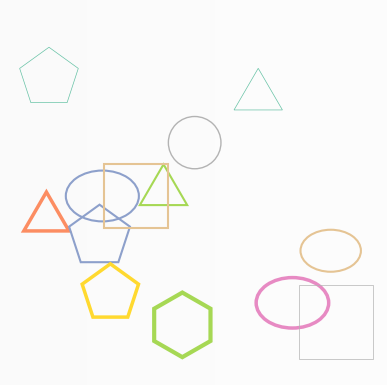[{"shape": "pentagon", "thickness": 0.5, "radius": 0.4, "center": [0.126, 0.798]}, {"shape": "triangle", "thickness": 0.5, "radius": 0.36, "center": [0.666, 0.75]}, {"shape": "triangle", "thickness": 2.5, "radius": 0.34, "center": [0.12, 0.434]}, {"shape": "pentagon", "thickness": 1.5, "radius": 0.41, "center": [0.257, 0.386]}, {"shape": "oval", "thickness": 1.5, "radius": 0.47, "center": [0.264, 0.491]}, {"shape": "oval", "thickness": 2.5, "radius": 0.47, "center": [0.755, 0.213]}, {"shape": "triangle", "thickness": 1.5, "radius": 0.35, "center": [0.422, 0.503]}, {"shape": "hexagon", "thickness": 3, "radius": 0.42, "center": [0.471, 0.156]}, {"shape": "pentagon", "thickness": 2.5, "radius": 0.38, "center": [0.285, 0.238]}, {"shape": "square", "thickness": 1.5, "radius": 0.41, "center": [0.351, 0.491]}, {"shape": "oval", "thickness": 1.5, "radius": 0.39, "center": [0.853, 0.349]}, {"shape": "square", "thickness": 0.5, "radius": 0.48, "center": [0.867, 0.165]}, {"shape": "circle", "thickness": 1, "radius": 0.34, "center": [0.502, 0.63]}]